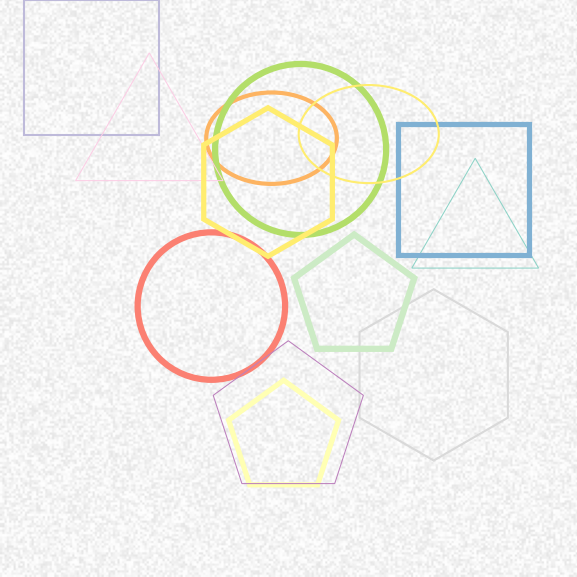[{"shape": "triangle", "thickness": 0.5, "radius": 0.63, "center": [0.823, 0.598]}, {"shape": "pentagon", "thickness": 2.5, "radius": 0.5, "center": [0.491, 0.241]}, {"shape": "square", "thickness": 1, "radius": 0.58, "center": [0.158, 0.882]}, {"shape": "circle", "thickness": 3, "radius": 0.64, "center": [0.366, 0.469]}, {"shape": "square", "thickness": 2.5, "radius": 0.57, "center": [0.803, 0.671]}, {"shape": "oval", "thickness": 2, "radius": 0.57, "center": [0.47, 0.76]}, {"shape": "circle", "thickness": 3, "radius": 0.74, "center": [0.521, 0.74]}, {"shape": "triangle", "thickness": 0.5, "radius": 0.74, "center": [0.259, 0.76]}, {"shape": "hexagon", "thickness": 1, "radius": 0.74, "center": [0.751, 0.35]}, {"shape": "pentagon", "thickness": 0.5, "radius": 0.68, "center": [0.499, 0.272]}, {"shape": "pentagon", "thickness": 3, "radius": 0.55, "center": [0.613, 0.484]}, {"shape": "oval", "thickness": 1, "radius": 0.61, "center": [0.639, 0.767]}, {"shape": "hexagon", "thickness": 2.5, "radius": 0.64, "center": [0.464, 0.684]}]